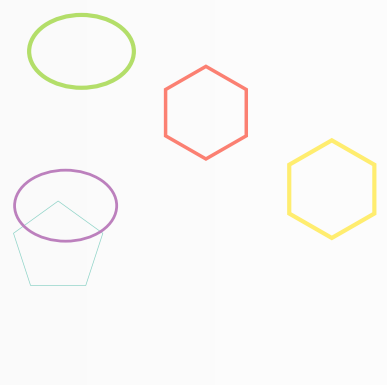[{"shape": "pentagon", "thickness": 0.5, "radius": 0.61, "center": [0.15, 0.357]}, {"shape": "hexagon", "thickness": 2.5, "radius": 0.6, "center": [0.531, 0.707]}, {"shape": "oval", "thickness": 3, "radius": 0.68, "center": [0.21, 0.867]}, {"shape": "oval", "thickness": 2, "radius": 0.66, "center": [0.169, 0.466]}, {"shape": "hexagon", "thickness": 3, "radius": 0.63, "center": [0.856, 0.509]}]